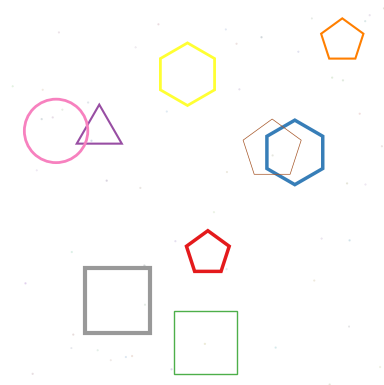[{"shape": "pentagon", "thickness": 2.5, "radius": 0.29, "center": [0.54, 0.342]}, {"shape": "hexagon", "thickness": 2.5, "radius": 0.42, "center": [0.766, 0.604]}, {"shape": "square", "thickness": 1, "radius": 0.41, "center": [0.534, 0.111]}, {"shape": "triangle", "thickness": 1.5, "radius": 0.34, "center": [0.258, 0.661]}, {"shape": "pentagon", "thickness": 1.5, "radius": 0.29, "center": [0.889, 0.895]}, {"shape": "hexagon", "thickness": 2, "radius": 0.41, "center": [0.487, 0.807]}, {"shape": "pentagon", "thickness": 0.5, "radius": 0.4, "center": [0.707, 0.611]}, {"shape": "circle", "thickness": 2, "radius": 0.41, "center": [0.146, 0.66]}, {"shape": "square", "thickness": 3, "radius": 0.42, "center": [0.305, 0.218]}]